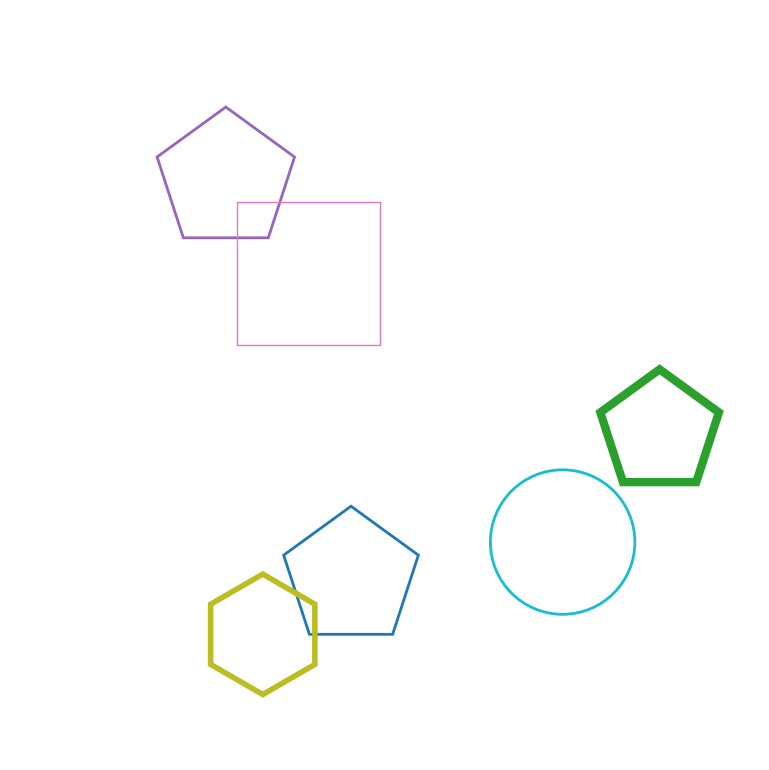[{"shape": "pentagon", "thickness": 1, "radius": 0.46, "center": [0.456, 0.251]}, {"shape": "pentagon", "thickness": 3, "radius": 0.4, "center": [0.857, 0.439]}, {"shape": "pentagon", "thickness": 1, "radius": 0.47, "center": [0.293, 0.767]}, {"shape": "square", "thickness": 0.5, "radius": 0.46, "center": [0.4, 0.645]}, {"shape": "hexagon", "thickness": 2, "radius": 0.39, "center": [0.341, 0.176]}, {"shape": "circle", "thickness": 1, "radius": 0.47, "center": [0.731, 0.296]}]